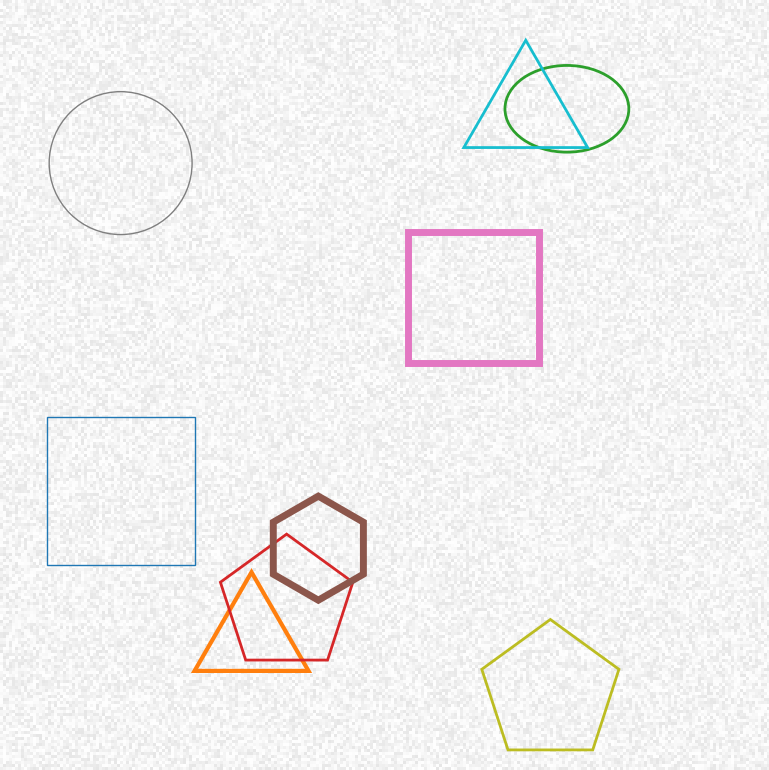[{"shape": "square", "thickness": 0.5, "radius": 0.48, "center": [0.157, 0.362]}, {"shape": "triangle", "thickness": 1.5, "radius": 0.43, "center": [0.327, 0.171]}, {"shape": "oval", "thickness": 1, "radius": 0.4, "center": [0.736, 0.859]}, {"shape": "pentagon", "thickness": 1, "radius": 0.45, "center": [0.372, 0.216]}, {"shape": "hexagon", "thickness": 2.5, "radius": 0.34, "center": [0.413, 0.288]}, {"shape": "square", "thickness": 2.5, "radius": 0.43, "center": [0.614, 0.613]}, {"shape": "circle", "thickness": 0.5, "radius": 0.46, "center": [0.157, 0.788]}, {"shape": "pentagon", "thickness": 1, "radius": 0.47, "center": [0.715, 0.102]}, {"shape": "triangle", "thickness": 1, "radius": 0.46, "center": [0.683, 0.855]}]